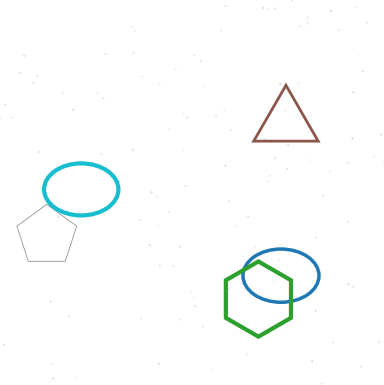[{"shape": "oval", "thickness": 2.5, "radius": 0.49, "center": [0.73, 0.284]}, {"shape": "hexagon", "thickness": 3, "radius": 0.49, "center": [0.671, 0.223]}, {"shape": "triangle", "thickness": 2, "radius": 0.48, "center": [0.743, 0.682]}, {"shape": "pentagon", "thickness": 0.5, "radius": 0.41, "center": [0.122, 0.387]}, {"shape": "oval", "thickness": 3, "radius": 0.48, "center": [0.211, 0.508]}]